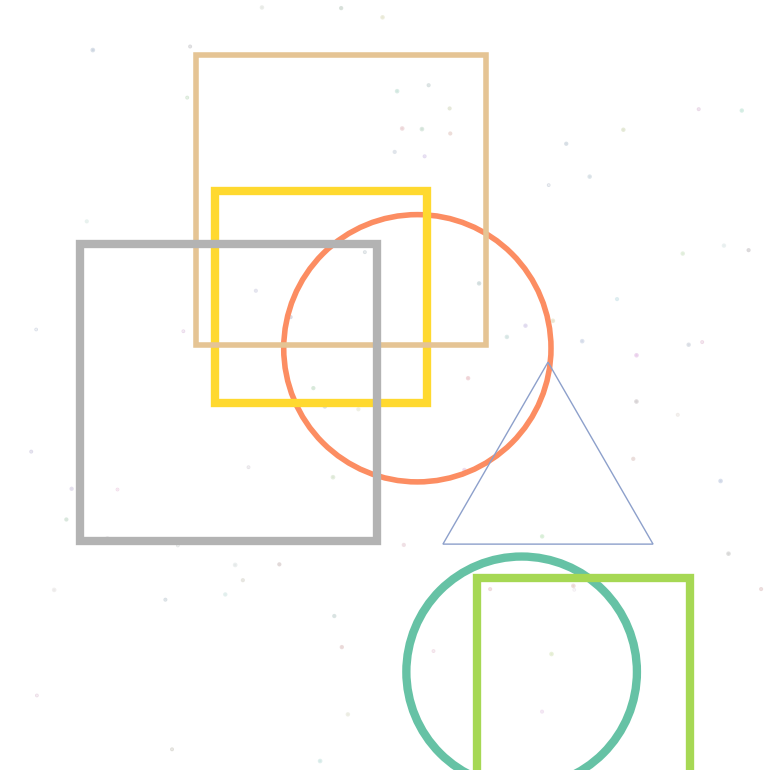[{"shape": "circle", "thickness": 3, "radius": 0.75, "center": [0.677, 0.128]}, {"shape": "circle", "thickness": 2, "radius": 0.87, "center": [0.542, 0.548]}, {"shape": "triangle", "thickness": 0.5, "radius": 0.79, "center": [0.712, 0.372]}, {"shape": "square", "thickness": 3, "radius": 0.69, "center": [0.758, 0.11]}, {"shape": "square", "thickness": 3, "radius": 0.69, "center": [0.417, 0.615]}, {"shape": "square", "thickness": 2, "radius": 0.94, "center": [0.443, 0.74]}, {"shape": "square", "thickness": 3, "radius": 0.97, "center": [0.297, 0.491]}]